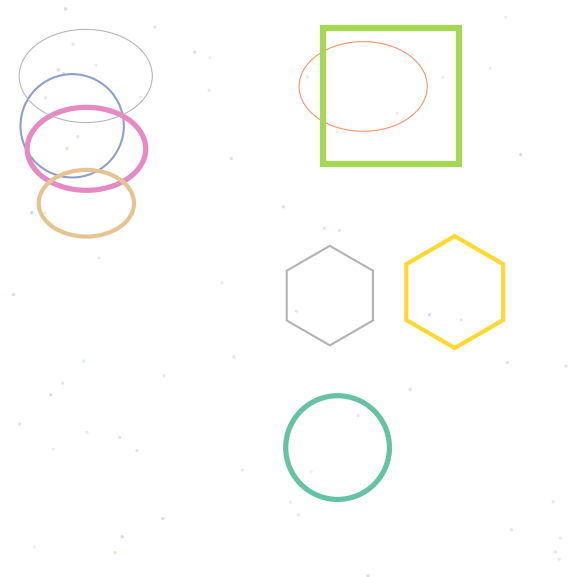[{"shape": "circle", "thickness": 2.5, "radius": 0.45, "center": [0.585, 0.224]}, {"shape": "oval", "thickness": 0.5, "radius": 0.55, "center": [0.629, 0.849]}, {"shape": "circle", "thickness": 1, "radius": 0.45, "center": [0.125, 0.781]}, {"shape": "oval", "thickness": 2.5, "radius": 0.51, "center": [0.15, 0.741]}, {"shape": "square", "thickness": 3, "radius": 0.59, "center": [0.677, 0.833]}, {"shape": "hexagon", "thickness": 2, "radius": 0.48, "center": [0.787, 0.493]}, {"shape": "oval", "thickness": 2, "radius": 0.41, "center": [0.15, 0.647]}, {"shape": "oval", "thickness": 0.5, "radius": 0.58, "center": [0.148, 0.868]}, {"shape": "hexagon", "thickness": 1, "radius": 0.43, "center": [0.571, 0.487]}]